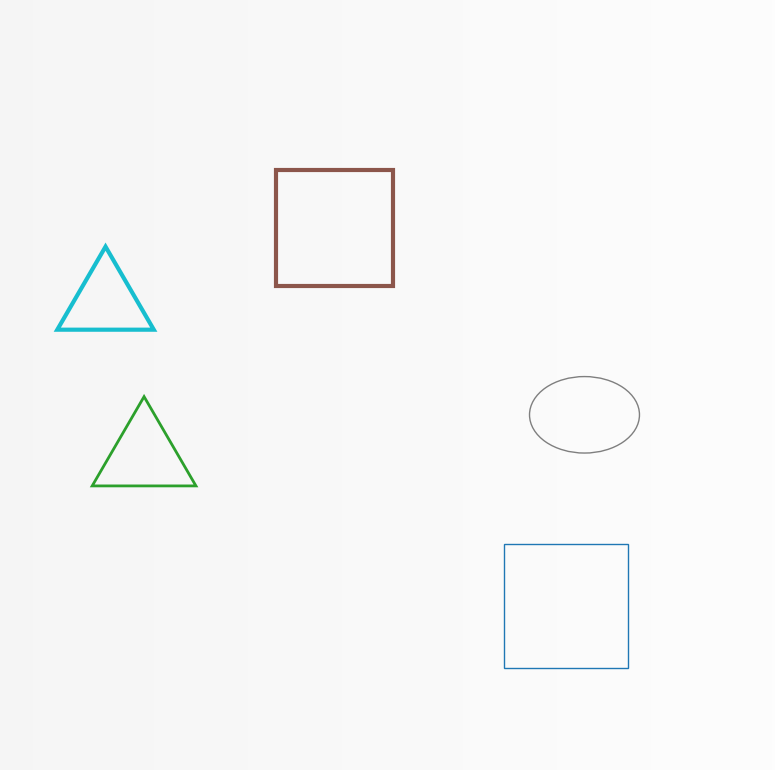[{"shape": "square", "thickness": 0.5, "radius": 0.4, "center": [0.73, 0.213]}, {"shape": "triangle", "thickness": 1, "radius": 0.39, "center": [0.186, 0.408]}, {"shape": "square", "thickness": 1.5, "radius": 0.38, "center": [0.432, 0.704]}, {"shape": "oval", "thickness": 0.5, "radius": 0.35, "center": [0.754, 0.461]}, {"shape": "triangle", "thickness": 1.5, "radius": 0.36, "center": [0.136, 0.608]}]